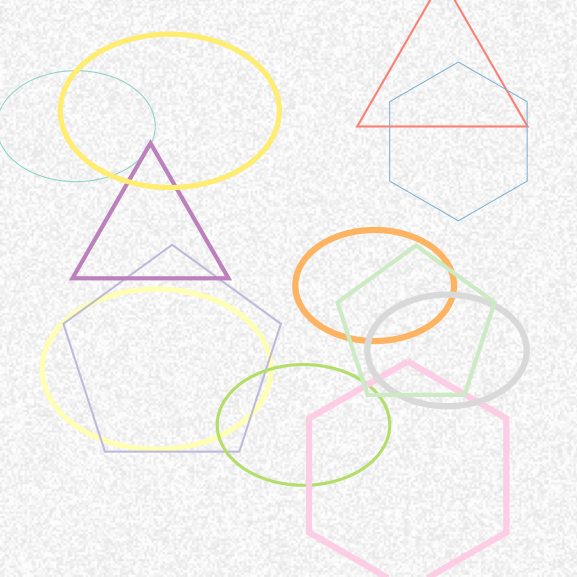[{"shape": "oval", "thickness": 0.5, "radius": 0.69, "center": [0.132, 0.781]}, {"shape": "oval", "thickness": 2.5, "radius": 0.99, "center": [0.271, 0.36]}, {"shape": "pentagon", "thickness": 1, "radius": 0.99, "center": [0.298, 0.377]}, {"shape": "triangle", "thickness": 1, "radius": 0.85, "center": [0.766, 0.865]}, {"shape": "hexagon", "thickness": 0.5, "radius": 0.69, "center": [0.794, 0.754]}, {"shape": "oval", "thickness": 3, "radius": 0.69, "center": [0.649, 0.505]}, {"shape": "oval", "thickness": 1.5, "radius": 0.75, "center": [0.525, 0.263]}, {"shape": "hexagon", "thickness": 3, "radius": 0.99, "center": [0.706, 0.176]}, {"shape": "oval", "thickness": 3, "radius": 0.69, "center": [0.774, 0.392]}, {"shape": "triangle", "thickness": 2, "radius": 0.78, "center": [0.261, 0.595]}, {"shape": "pentagon", "thickness": 2, "radius": 0.72, "center": [0.72, 0.431]}, {"shape": "oval", "thickness": 2.5, "radius": 0.95, "center": [0.294, 0.807]}]